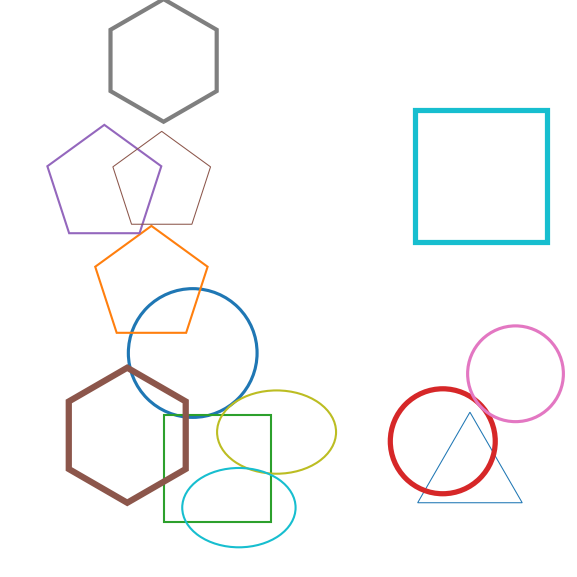[{"shape": "triangle", "thickness": 0.5, "radius": 0.52, "center": [0.814, 0.181]}, {"shape": "circle", "thickness": 1.5, "radius": 0.56, "center": [0.334, 0.388]}, {"shape": "pentagon", "thickness": 1, "radius": 0.51, "center": [0.262, 0.506]}, {"shape": "square", "thickness": 1, "radius": 0.46, "center": [0.377, 0.188]}, {"shape": "circle", "thickness": 2.5, "radius": 0.45, "center": [0.767, 0.235]}, {"shape": "pentagon", "thickness": 1, "radius": 0.52, "center": [0.181, 0.679]}, {"shape": "pentagon", "thickness": 0.5, "radius": 0.44, "center": [0.28, 0.683]}, {"shape": "hexagon", "thickness": 3, "radius": 0.58, "center": [0.22, 0.245]}, {"shape": "circle", "thickness": 1.5, "radius": 0.41, "center": [0.893, 0.352]}, {"shape": "hexagon", "thickness": 2, "radius": 0.53, "center": [0.283, 0.894]}, {"shape": "oval", "thickness": 1, "radius": 0.52, "center": [0.479, 0.251]}, {"shape": "square", "thickness": 2.5, "radius": 0.57, "center": [0.833, 0.695]}, {"shape": "oval", "thickness": 1, "radius": 0.49, "center": [0.414, 0.12]}]